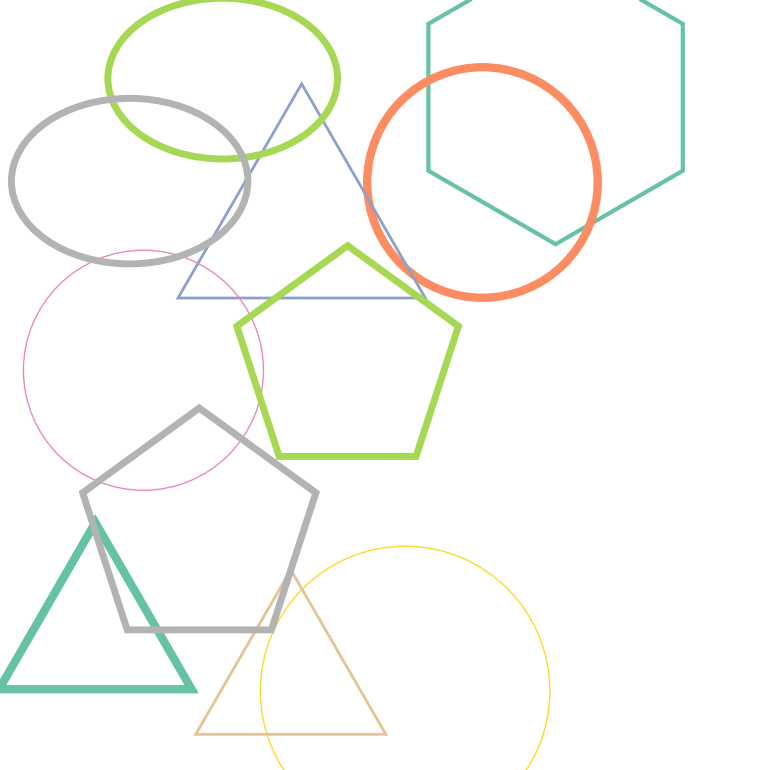[{"shape": "hexagon", "thickness": 1.5, "radius": 0.95, "center": [0.722, 0.874]}, {"shape": "triangle", "thickness": 3, "radius": 0.72, "center": [0.124, 0.177]}, {"shape": "circle", "thickness": 3, "radius": 0.75, "center": [0.627, 0.763]}, {"shape": "triangle", "thickness": 1, "radius": 0.93, "center": [0.392, 0.706]}, {"shape": "circle", "thickness": 0.5, "radius": 0.78, "center": [0.186, 0.519]}, {"shape": "oval", "thickness": 2.5, "radius": 0.75, "center": [0.289, 0.898]}, {"shape": "pentagon", "thickness": 2.5, "radius": 0.76, "center": [0.451, 0.53]}, {"shape": "circle", "thickness": 0.5, "radius": 0.94, "center": [0.526, 0.103]}, {"shape": "triangle", "thickness": 1, "radius": 0.71, "center": [0.378, 0.118]}, {"shape": "pentagon", "thickness": 2.5, "radius": 0.8, "center": [0.259, 0.311]}, {"shape": "oval", "thickness": 2.5, "radius": 0.77, "center": [0.168, 0.765]}]